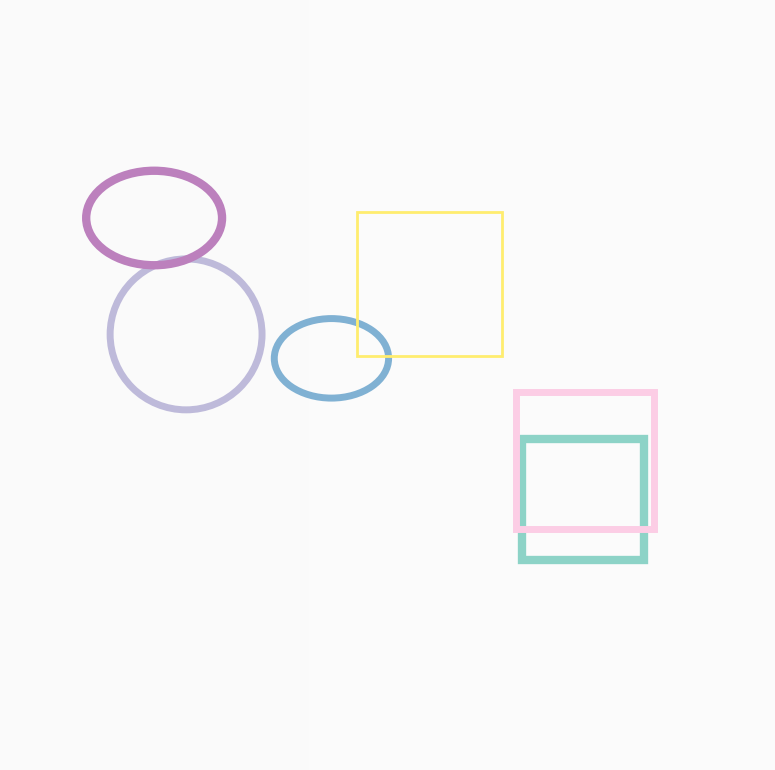[{"shape": "square", "thickness": 3, "radius": 0.39, "center": [0.752, 0.351]}, {"shape": "circle", "thickness": 2.5, "radius": 0.49, "center": [0.24, 0.566]}, {"shape": "oval", "thickness": 2.5, "radius": 0.37, "center": [0.428, 0.535]}, {"shape": "square", "thickness": 2.5, "radius": 0.44, "center": [0.755, 0.402]}, {"shape": "oval", "thickness": 3, "radius": 0.44, "center": [0.199, 0.717]}, {"shape": "square", "thickness": 1, "radius": 0.47, "center": [0.554, 0.631]}]